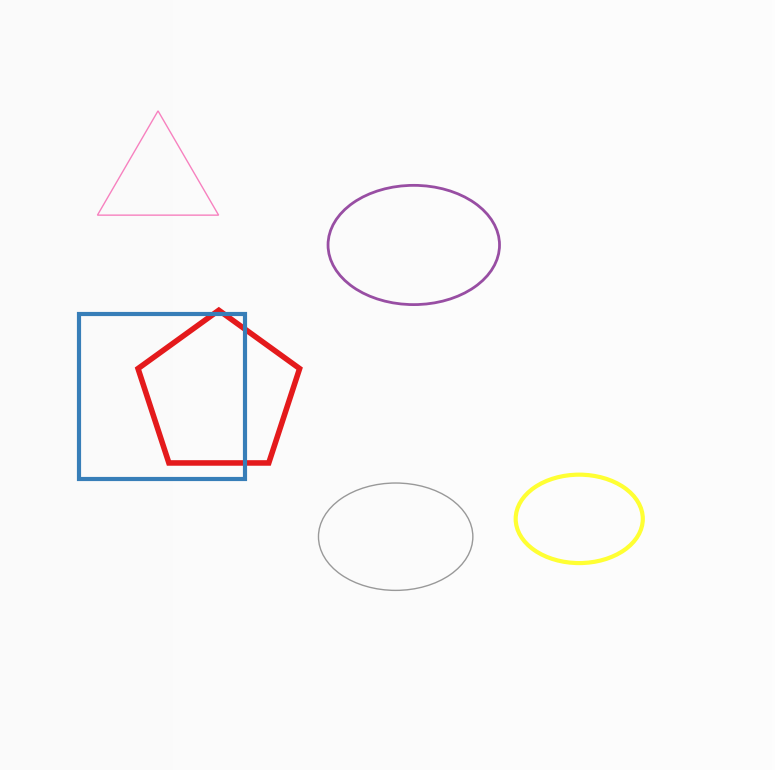[{"shape": "pentagon", "thickness": 2, "radius": 0.55, "center": [0.282, 0.487]}, {"shape": "square", "thickness": 1.5, "radius": 0.53, "center": [0.209, 0.485]}, {"shape": "oval", "thickness": 1, "radius": 0.55, "center": [0.534, 0.682]}, {"shape": "oval", "thickness": 1.5, "radius": 0.41, "center": [0.747, 0.326]}, {"shape": "triangle", "thickness": 0.5, "radius": 0.45, "center": [0.204, 0.766]}, {"shape": "oval", "thickness": 0.5, "radius": 0.5, "center": [0.511, 0.303]}]